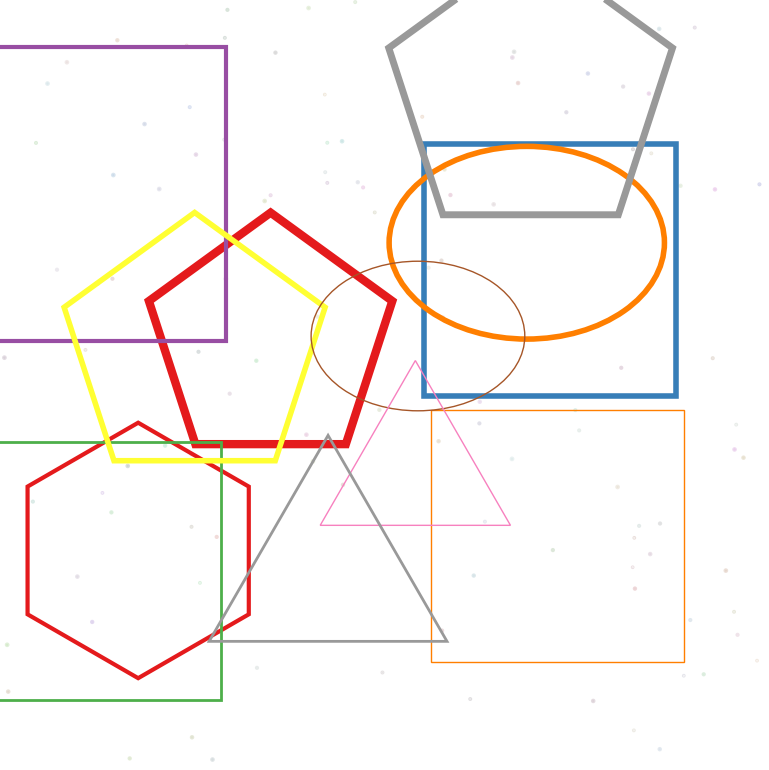[{"shape": "hexagon", "thickness": 1.5, "radius": 0.83, "center": [0.179, 0.285]}, {"shape": "pentagon", "thickness": 3, "radius": 0.83, "center": [0.351, 0.558]}, {"shape": "square", "thickness": 2, "radius": 0.82, "center": [0.715, 0.65]}, {"shape": "square", "thickness": 1, "radius": 0.84, "center": [0.119, 0.259]}, {"shape": "square", "thickness": 1.5, "radius": 0.95, "center": [0.102, 0.748]}, {"shape": "square", "thickness": 0.5, "radius": 0.82, "center": [0.724, 0.304]}, {"shape": "oval", "thickness": 2, "radius": 0.89, "center": [0.684, 0.685]}, {"shape": "pentagon", "thickness": 2, "radius": 0.89, "center": [0.253, 0.546]}, {"shape": "oval", "thickness": 0.5, "radius": 0.69, "center": [0.543, 0.564]}, {"shape": "triangle", "thickness": 0.5, "radius": 0.71, "center": [0.539, 0.389]}, {"shape": "triangle", "thickness": 1, "radius": 0.89, "center": [0.426, 0.256]}, {"shape": "pentagon", "thickness": 2.5, "radius": 0.97, "center": [0.689, 0.878]}]